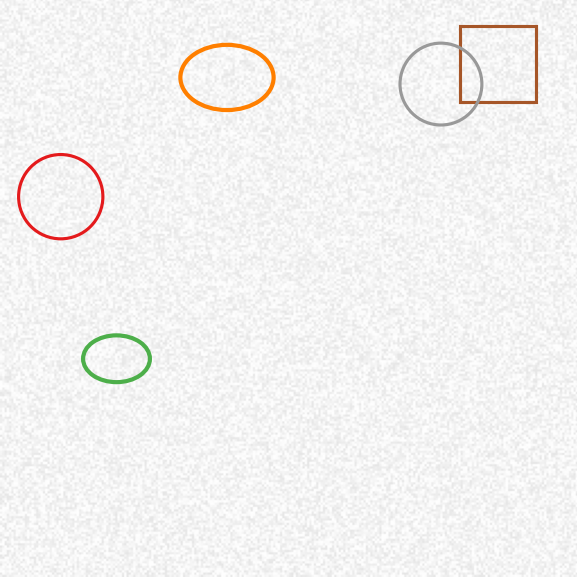[{"shape": "circle", "thickness": 1.5, "radius": 0.36, "center": [0.105, 0.659]}, {"shape": "oval", "thickness": 2, "radius": 0.29, "center": [0.202, 0.378]}, {"shape": "oval", "thickness": 2, "radius": 0.4, "center": [0.393, 0.865]}, {"shape": "square", "thickness": 1.5, "radius": 0.33, "center": [0.862, 0.888]}, {"shape": "circle", "thickness": 1.5, "radius": 0.35, "center": [0.764, 0.854]}]